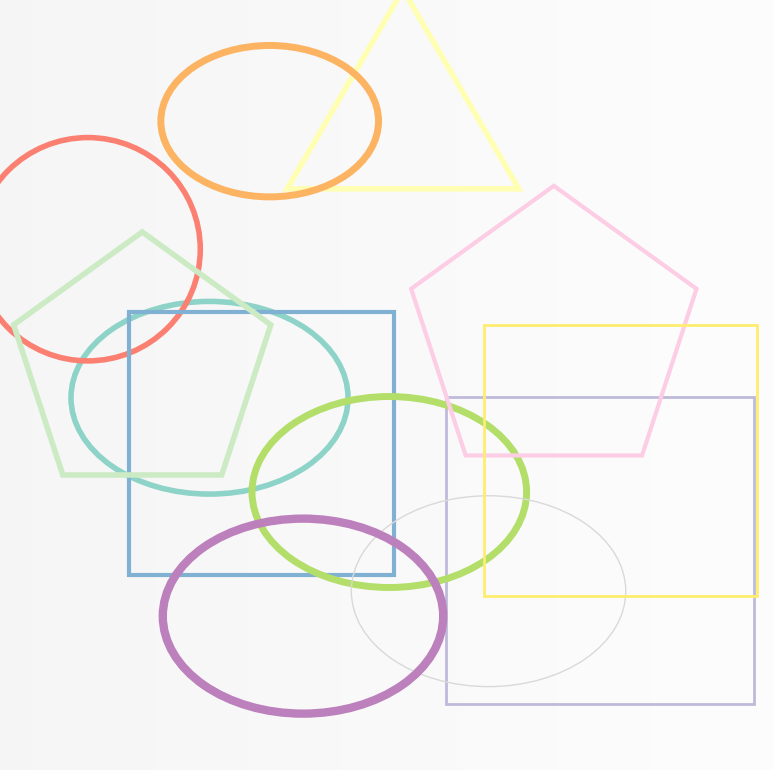[{"shape": "oval", "thickness": 2, "radius": 0.89, "center": [0.27, 0.483]}, {"shape": "triangle", "thickness": 2, "radius": 0.86, "center": [0.52, 0.841]}, {"shape": "square", "thickness": 1, "radius": 1.0, "center": [0.774, 0.285]}, {"shape": "circle", "thickness": 2, "radius": 0.73, "center": [0.113, 0.676]}, {"shape": "square", "thickness": 1.5, "radius": 0.86, "center": [0.337, 0.424]}, {"shape": "oval", "thickness": 2.5, "radius": 0.7, "center": [0.348, 0.843]}, {"shape": "oval", "thickness": 2.5, "radius": 0.89, "center": [0.502, 0.361]}, {"shape": "pentagon", "thickness": 1.5, "radius": 0.97, "center": [0.715, 0.565]}, {"shape": "oval", "thickness": 0.5, "radius": 0.89, "center": [0.63, 0.232]}, {"shape": "oval", "thickness": 3, "radius": 0.9, "center": [0.391, 0.2]}, {"shape": "pentagon", "thickness": 2, "radius": 0.87, "center": [0.184, 0.524]}, {"shape": "square", "thickness": 1, "radius": 0.88, "center": [0.801, 0.402]}]